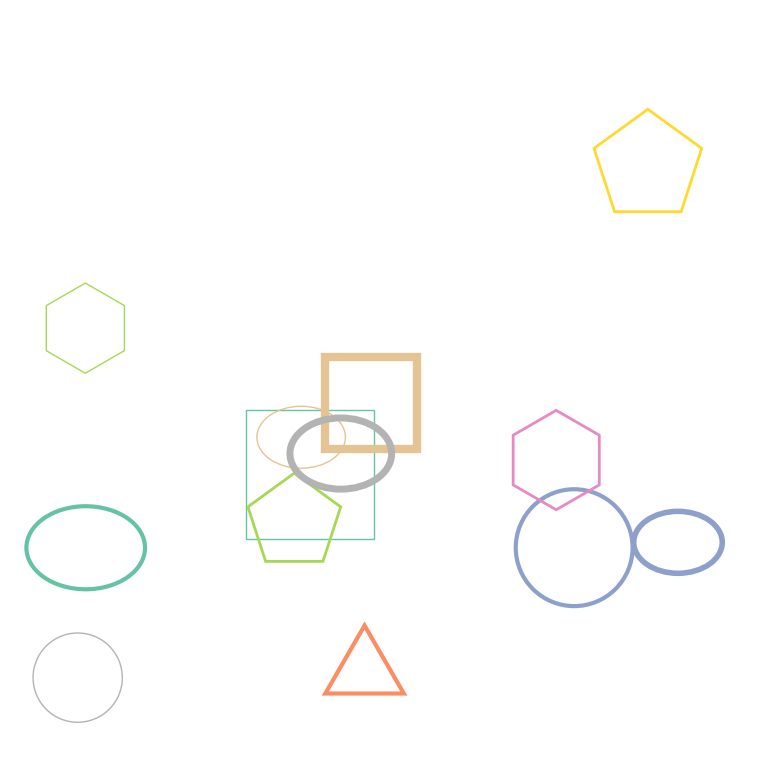[{"shape": "square", "thickness": 0.5, "radius": 0.42, "center": [0.403, 0.384]}, {"shape": "oval", "thickness": 1.5, "radius": 0.39, "center": [0.111, 0.289]}, {"shape": "triangle", "thickness": 1.5, "radius": 0.29, "center": [0.473, 0.129]}, {"shape": "circle", "thickness": 1.5, "radius": 0.38, "center": [0.746, 0.289]}, {"shape": "oval", "thickness": 2, "radius": 0.29, "center": [0.881, 0.296]}, {"shape": "hexagon", "thickness": 1, "radius": 0.32, "center": [0.722, 0.403]}, {"shape": "pentagon", "thickness": 1, "radius": 0.32, "center": [0.382, 0.322]}, {"shape": "hexagon", "thickness": 0.5, "radius": 0.29, "center": [0.111, 0.574]}, {"shape": "pentagon", "thickness": 1, "radius": 0.37, "center": [0.841, 0.785]}, {"shape": "oval", "thickness": 0.5, "radius": 0.29, "center": [0.391, 0.432]}, {"shape": "square", "thickness": 3, "radius": 0.3, "center": [0.481, 0.476]}, {"shape": "oval", "thickness": 2.5, "radius": 0.33, "center": [0.443, 0.411]}, {"shape": "circle", "thickness": 0.5, "radius": 0.29, "center": [0.101, 0.12]}]